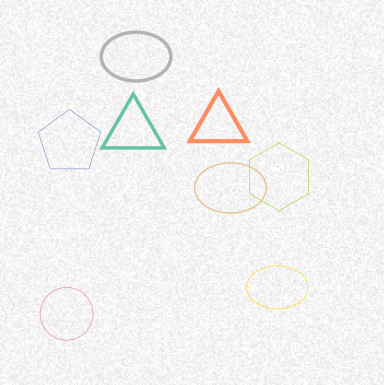[{"shape": "triangle", "thickness": 2.5, "radius": 0.47, "center": [0.346, 0.662]}, {"shape": "triangle", "thickness": 3, "radius": 0.43, "center": [0.568, 0.677]}, {"shape": "pentagon", "thickness": 0.5, "radius": 0.43, "center": [0.181, 0.631]}, {"shape": "circle", "thickness": 0.5, "radius": 0.34, "center": [0.173, 0.185]}, {"shape": "hexagon", "thickness": 0.5, "radius": 0.44, "center": [0.725, 0.541]}, {"shape": "oval", "thickness": 0.5, "radius": 0.4, "center": [0.72, 0.254]}, {"shape": "oval", "thickness": 1, "radius": 0.47, "center": [0.599, 0.512]}, {"shape": "oval", "thickness": 2.5, "radius": 0.45, "center": [0.353, 0.853]}]